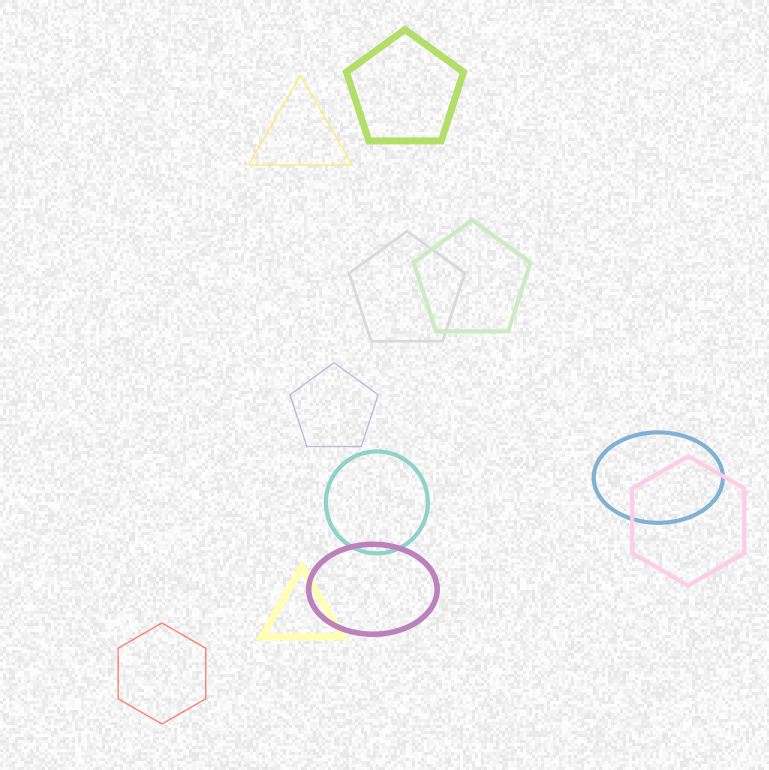[{"shape": "circle", "thickness": 1.5, "radius": 0.33, "center": [0.489, 0.348]}, {"shape": "triangle", "thickness": 2.5, "radius": 0.3, "center": [0.392, 0.203]}, {"shape": "pentagon", "thickness": 0.5, "radius": 0.3, "center": [0.434, 0.469]}, {"shape": "hexagon", "thickness": 0.5, "radius": 0.33, "center": [0.21, 0.125]}, {"shape": "oval", "thickness": 1.5, "radius": 0.42, "center": [0.855, 0.38]}, {"shape": "pentagon", "thickness": 2.5, "radius": 0.4, "center": [0.526, 0.882]}, {"shape": "hexagon", "thickness": 1.5, "radius": 0.42, "center": [0.894, 0.324]}, {"shape": "pentagon", "thickness": 1, "radius": 0.39, "center": [0.529, 0.621]}, {"shape": "oval", "thickness": 2, "radius": 0.42, "center": [0.484, 0.235]}, {"shape": "pentagon", "thickness": 1.5, "radius": 0.4, "center": [0.613, 0.634]}, {"shape": "triangle", "thickness": 0.5, "radius": 0.39, "center": [0.39, 0.825]}]